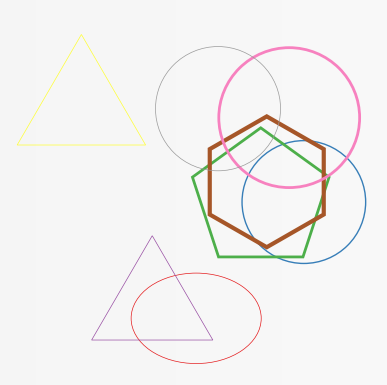[{"shape": "oval", "thickness": 0.5, "radius": 0.84, "center": [0.506, 0.173]}, {"shape": "circle", "thickness": 1, "radius": 0.8, "center": [0.784, 0.475]}, {"shape": "pentagon", "thickness": 2, "radius": 0.93, "center": [0.673, 0.483]}, {"shape": "triangle", "thickness": 0.5, "radius": 0.9, "center": [0.393, 0.207]}, {"shape": "triangle", "thickness": 0.5, "radius": 0.96, "center": [0.21, 0.719]}, {"shape": "hexagon", "thickness": 3, "radius": 0.85, "center": [0.688, 0.528]}, {"shape": "circle", "thickness": 2, "radius": 0.91, "center": [0.746, 0.694]}, {"shape": "circle", "thickness": 0.5, "radius": 0.81, "center": [0.563, 0.718]}]